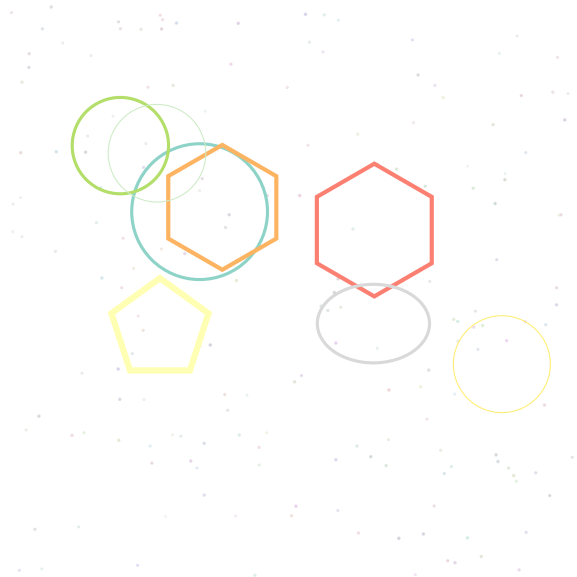[{"shape": "circle", "thickness": 1.5, "radius": 0.59, "center": [0.346, 0.633]}, {"shape": "pentagon", "thickness": 3, "radius": 0.44, "center": [0.277, 0.429]}, {"shape": "hexagon", "thickness": 2, "radius": 0.57, "center": [0.648, 0.601]}, {"shape": "hexagon", "thickness": 2, "radius": 0.54, "center": [0.385, 0.64]}, {"shape": "circle", "thickness": 1.5, "radius": 0.42, "center": [0.208, 0.747]}, {"shape": "oval", "thickness": 1.5, "radius": 0.49, "center": [0.647, 0.439]}, {"shape": "circle", "thickness": 0.5, "radius": 0.42, "center": [0.272, 0.734]}, {"shape": "circle", "thickness": 0.5, "radius": 0.42, "center": [0.869, 0.369]}]